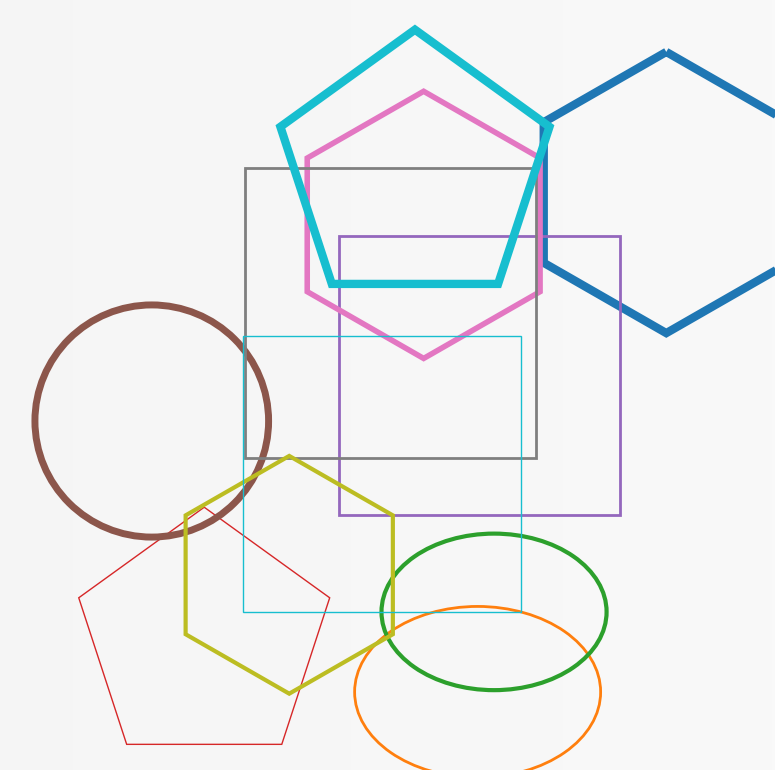[{"shape": "hexagon", "thickness": 3, "radius": 0.91, "center": [0.86, 0.75]}, {"shape": "oval", "thickness": 1, "radius": 0.79, "center": [0.616, 0.101]}, {"shape": "oval", "thickness": 1.5, "radius": 0.73, "center": [0.637, 0.205]}, {"shape": "pentagon", "thickness": 0.5, "radius": 0.85, "center": [0.264, 0.171]}, {"shape": "square", "thickness": 1, "radius": 0.9, "center": [0.619, 0.512]}, {"shape": "circle", "thickness": 2.5, "radius": 0.75, "center": [0.196, 0.453]}, {"shape": "hexagon", "thickness": 2, "radius": 0.87, "center": [0.547, 0.708]}, {"shape": "square", "thickness": 1, "radius": 0.94, "center": [0.504, 0.594]}, {"shape": "hexagon", "thickness": 1.5, "radius": 0.77, "center": [0.373, 0.254]}, {"shape": "pentagon", "thickness": 3, "radius": 0.91, "center": [0.535, 0.779]}, {"shape": "square", "thickness": 0.5, "radius": 0.9, "center": [0.494, 0.384]}]